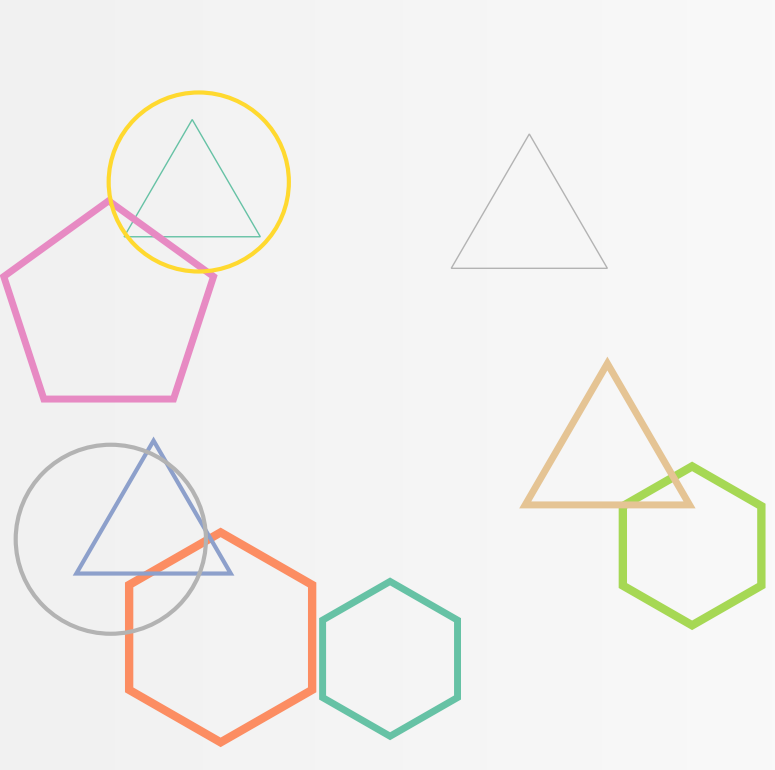[{"shape": "triangle", "thickness": 0.5, "radius": 0.51, "center": [0.248, 0.743]}, {"shape": "hexagon", "thickness": 2.5, "radius": 0.5, "center": [0.503, 0.144]}, {"shape": "hexagon", "thickness": 3, "radius": 0.68, "center": [0.285, 0.172]}, {"shape": "triangle", "thickness": 1.5, "radius": 0.58, "center": [0.198, 0.313]}, {"shape": "pentagon", "thickness": 2.5, "radius": 0.71, "center": [0.14, 0.597]}, {"shape": "hexagon", "thickness": 3, "radius": 0.52, "center": [0.893, 0.291]}, {"shape": "circle", "thickness": 1.5, "radius": 0.58, "center": [0.256, 0.764]}, {"shape": "triangle", "thickness": 2.5, "radius": 0.61, "center": [0.784, 0.405]}, {"shape": "circle", "thickness": 1.5, "radius": 0.61, "center": [0.143, 0.3]}, {"shape": "triangle", "thickness": 0.5, "radius": 0.58, "center": [0.683, 0.71]}]